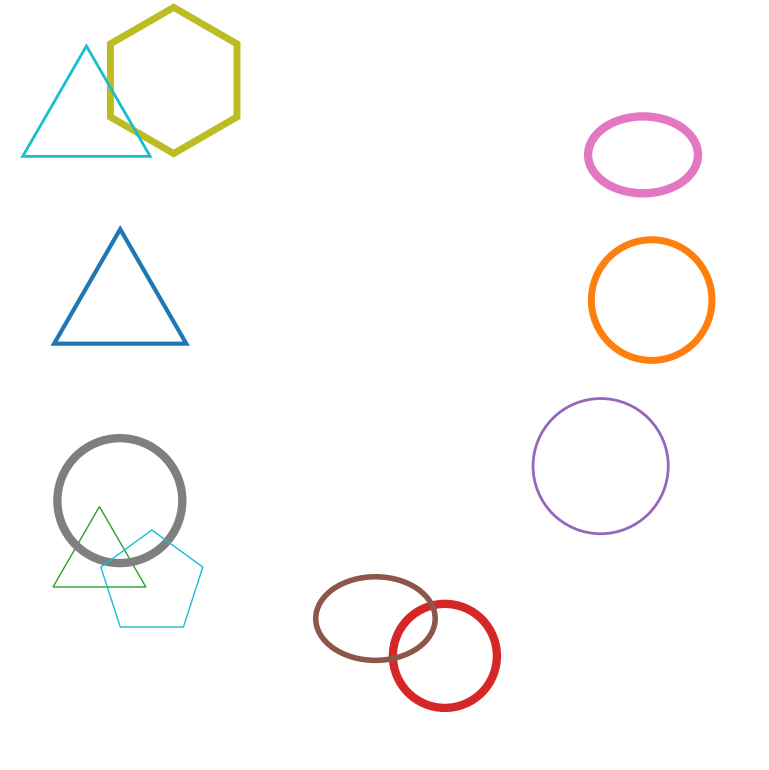[{"shape": "triangle", "thickness": 1.5, "radius": 0.5, "center": [0.156, 0.603]}, {"shape": "circle", "thickness": 2.5, "radius": 0.39, "center": [0.846, 0.61]}, {"shape": "triangle", "thickness": 0.5, "radius": 0.35, "center": [0.129, 0.272]}, {"shape": "circle", "thickness": 3, "radius": 0.34, "center": [0.578, 0.148]}, {"shape": "circle", "thickness": 1, "radius": 0.44, "center": [0.78, 0.395]}, {"shape": "oval", "thickness": 2, "radius": 0.39, "center": [0.488, 0.197]}, {"shape": "oval", "thickness": 3, "radius": 0.36, "center": [0.835, 0.799]}, {"shape": "circle", "thickness": 3, "radius": 0.41, "center": [0.156, 0.35]}, {"shape": "hexagon", "thickness": 2.5, "radius": 0.47, "center": [0.226, 0.896]}, {"shape": "pentagon", "thickness": 0.5, "radius": 0.35, "center": [0.197, 0.242]}, {"shape": "triangle", "thickness": 1, "radius": 0.48, "center": [0.112, 0.845]}]